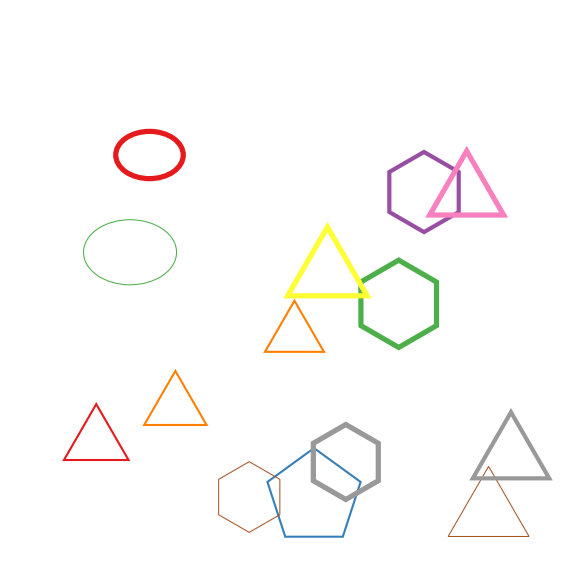[{"shape": "oval", "thickness": 2.5, "radius": 0.29, "center": [0.259, 0.731]}, {"shape": "triangle", "thickness": 1, "radius": 0.32, "center": [0.167, 0.235]}, {"shape": "pentagon", "thickness": 1, "radius": 0.42, "center": [0.544, 0.138]}, {"shape": "oval", "thickness": 0.5, "radius": 0.4, "center": [0.225, 0.562]}, {"shape": "hexagon", "thickness": 2.5, "radius": 0.38, "center": [0.69, 0.473]}, {"shape": "hexagon", "thickness": 2, "radius": 0.35, "center": [0.734, 0.667]}, {"shape": "triangle", "thickness": 1, "radius": 0.31, "center": [0.304, 0.294]}, {"shape": "triangle", "thickness": 1, "radius": 0.3, "center": [0.51, 0.419]}, {"shape": "triangle", "thickness": 2.5, "radius": 0.4, "center": [0.567, 0.527]}, {"shape": "hexagon", "thickness": 0.5, "radius": 0.31, "center": [0.432, 0.138]}, {"shape": "triangle", "thickness": 0.5, "radius": 0.4, "center": [0.846, 0.111]}, {"shape": "triangle", "thickness": 2.5, "radius": 0.37, "center": [0.808, 0.664]}, {"shape": "hexagon", "thickness": 2.5, "radius": 0.32, "center": [0.599, 0.199]}, {"shape": "triangle", "thickness": 2, "radius": 0.38, "center": [0.885, 0.209]}]